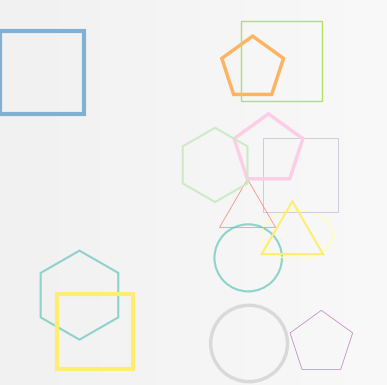[{"shape": "circle", "thickness": 1.5, "radius": 0.44, "center": [0.641, 0.33]}, {"shape": "hexagon", "thickness": 1.5, "radius": 0.58, "center": [0.205, 0.233]}, {"shape": "oval", "thickness": 1, "radius": 0.46, "center": [0.766, 0.39]}, {"shape": "square", "thickness": 0.5, "radius": 0.49, "center": [0.776, 0.545]}, {"shape": "triangle", "thickness": 0.5, "radius": 0.42, "center": [0.639, 0.451]}, {"shape": "square", "thickness": 3, "radius": 0.54, "center": [0.108, 0.812]}, {"shape": "pentagon", "thickness": 2.5, "radius": 0.42, "center": [0.652, 0.822]}, {"shape": "square", "thickness": 1, "radius": 0.52, "center": [0.726, 0.841]}, {"shape": "pentagon", "thickness": 2.5, "radius": 0.47, "center": [0.693, 0.611]}, {"shape": "circle", "thickness": 2.5, "radius": 0.5, "center": [0.643, 0.108]}, {"shape": "pentagon", "thickness": 0.5, "radius": 0.42, "center": [0.829, 0.109]}, {"shape": "hexagon", "thickness": 1.5, "radius": 0.48, "center": [0.555, 0.572]}, {"shape": "triangle", "thickness": 1.5, "radius": 0.46, "center": [0.754, 0.386]}, {"shape": "square", "thickness": 3, "radius": 0.49, "center": [0.245, 0.139]}]